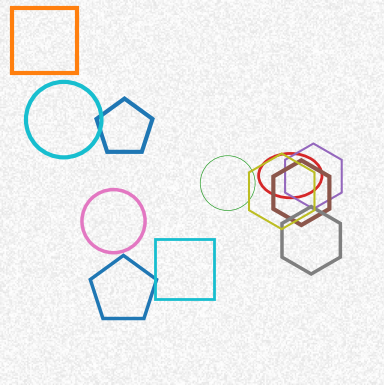[{"shape": "pentagon", "thickness": 2.5, "radius": 0.45, "center": [0.321, 0.246]}, {"shape": "pentagon", "thickness": 3, "radius": 0.38, "center": [0.323, 0.667]}, {"shape": "square", "thickness": 3, "radius": 0.42, "center": [0.115, 0.895]}, {"shape": "circle", "thickness": 0.5, "radius": 0.36, "center": [0.591, 0.524]}, {"shape": "oval", "thickness": 2, "radius": 0.41, "center": [0.754, 0.544]}, {"shape": "hexagon", "thickness": 1.5, "radius": 0.42, "center": [0.814, 0.542]}, {"shape": "hexagon", "thickness": 3, "radius": 0.42, "center": [0.783, 0.5]}, {"shape": "circle", "thickness": 2.5, "radius": 0.41, "center": [0.295, 0.426]}, {"shape": "hexagon", "thickness": 2.5, "radius": 0.44, "center": [0.808, 0.376]}, {"shape": "hexagon", "thickness": 1.5, "radius": 0.49, "center": [0.732, 0.503]}, {"shape": "circle", "thickness": 3, "radius": 0.49, "center": [0.166, 0.689]}, {"shape": "square", "thickness": 2, "radius": 0.39, "center": [0.479, 0.301]}]